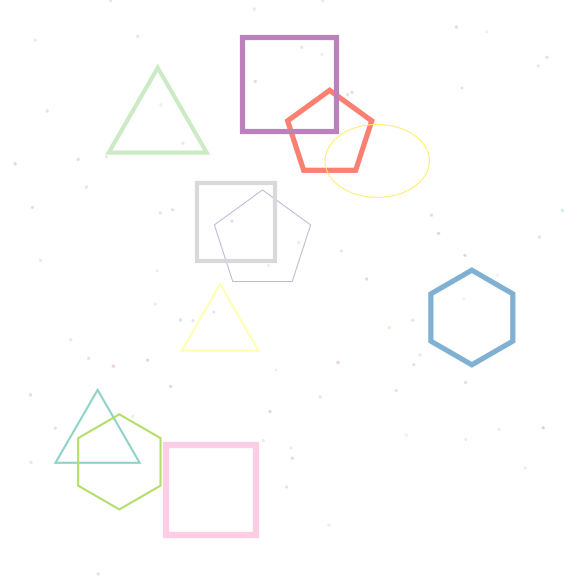[{"shape": "triangle", "thickness": 1, "radius": 0.42, "center": [0.169, 0.24]}, {"shape": "triangle", "thickness": 1, "radius": 0.38, "center": [0.381, 0.43]}, {"shape": "pentagon", "thickness": 0.5, "radius": 0.44, "center": [0.455, 0.583]}, {"shape": "pentagon", "thickness": 2.5, "radius": 0.38, "center": [0.571, 0.766]}, {"shape": "hexagon", "thickness": 2.5, "radius": 0.41, "center": [0.817, 0.449]}, {"shape": "hexagon", "thickness": 1, "radius": 0.41, "center": [0.207, 0.199]}, {"shape": "square", "thickness": 3, "radius": 0.39, "center": [0.365, 0.151]}, {"shape": "square", "thickness": 2, "radius": 0.34, "center": [0.409, 0.615]}, {"shape": "square", "thickness": 2.5, "radius": 0.41, "center": [0.501, 0.854]}, {"shape": "triangle", "thickness": 2, "radius": 0.49, "center": [0.273, 0.784]}, {"shape": "oval", "thickness": 0.5, "radius": 0.45, "center": [0.653, 0.721]}]